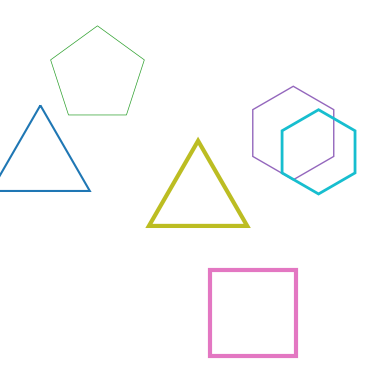[{"shape": "triangle", "thickness": 1.5, "radius": 0.74, "center": [0.105, 0.578]}, {"shape": "pentagon", "thickness": 0.5, "radius": 0.64, "center": [0.253, 0.805]}, {"shape": "hexagon", "thickness": 1, "radius": 0.61, "center": [0.762, 0.654]}, {"shape": "square", "thickness": 3, "radius": 0.56, "center": [0.656, 0.188]}, {"shape": "triangle", "thickness": 3, "radius": 0.74, "center": [0.514, 0.487]}, {"shape": "hexagon", "thickness": 2, "radius": 0.55, "center": [0.827, 0.606]}]